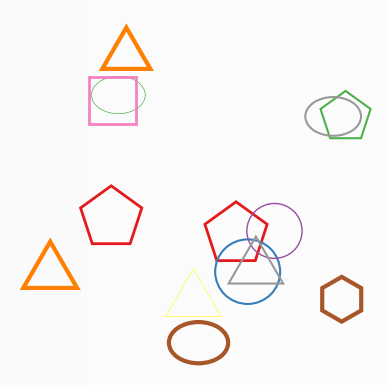[{"shape": "pentagon", "thickness": 2, "radius": 0.42, "center": [0.609, 0.391]}, {"shape": "pentagon", "thickness": 2, "radius": 0.42, "center": [0.287, 0.434]}, {"shape": "circle", "thickness": 1.5, "radius": 0.42, "center": [0.639, 0.294]}, {"shape": "pentagon", "thickness": 1.5, "radius": 0.34, "center": [0.892, 0.696]}, {"shape": "oval", "thickness": 0.5, "radius": 0.35, "center": [0.305, 0.753]}, {"shape": "circle", "thickness": 1, "radius": 0.36, "center": [0.708, 0.4]}, {"shape": "triangle", "thickness": 3, "radius": 0.36, "center": [0.326, 0.857]}, {"shape": "triangle", "thickness": 3, "radius": 0.4, "center": [0.13, 0.292]}, {"shape": "triangle", "thickness": 0.5, "radius": 0.41, "center": [0.499, 0.219]}, {"shape": "hexagon", "thickness": 3, "radius": 0.29, "center": [0.882, 0.223]}, {"shape": "oval", "thickness": 3, "radius": 0.38, "center": [0.512, 0.11]}, {"shape": "square", "thickness": 2, "radius": 0.3, "center": [0.291, 0.739]}, {"shape": "oval", "thickness": 1.5, "radius": 0.36, "center": [0.86, 0.698]}, {"shape": "triangle", "thickness": 1.5, "radius": 0.41, "center": [0.66, 0.304]}]